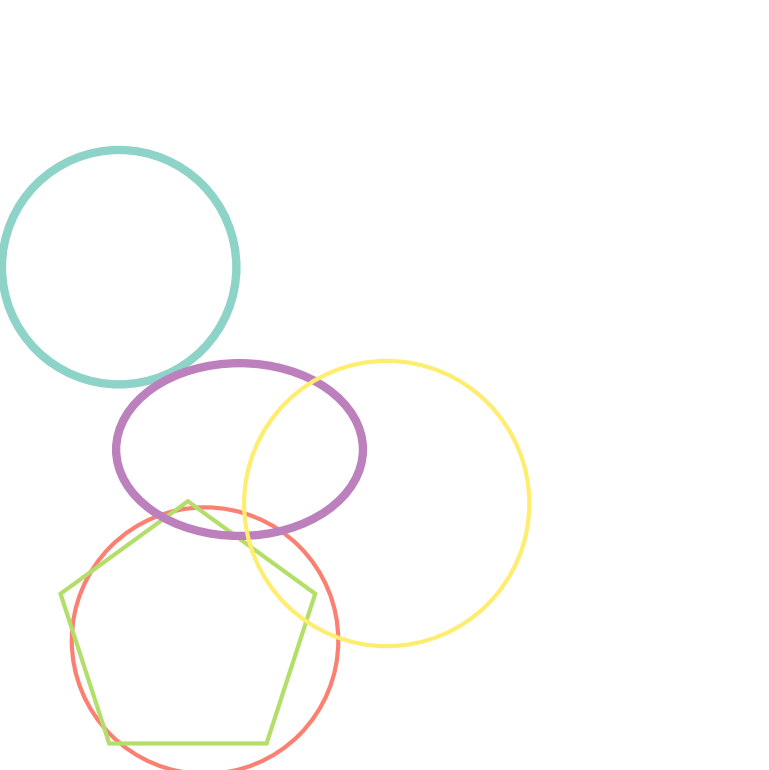[{"shape": "circle", "thickness": 3, "radius": 0.76, "center": [0.155, 0.653]}, {"shape": "circle", "thickness": 1.5, "radius": 0.87, "center": [0.266, 0.168]}, {"shape": "pentagon", "thickness": 1.5, "radius": 0.87, "center": [0.244, 0.175]}, {"shape": "oval", "thickness": 3, "radius": 0.8, "center": [0.311, 0.416]}, {"shape": "circle", "thickness": 1.5, "radius": 0.93, "center": [0.502, 0.346]}]